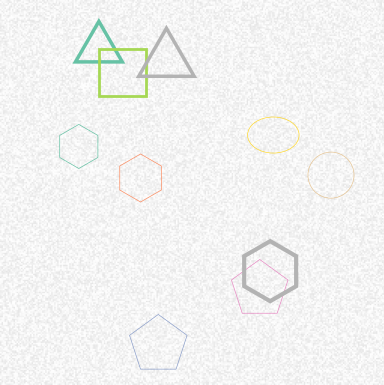[{"shape": "triangle", "thickness": 2.5, "radius": 0.35, "center": [0.257, 0.874]}, {"shape": "hexagon", "thickness": 0.5, "radius": 0.29, "center": [0.205, 0.62]}, {"shape": "hexagon", "thickness": 0.5, "radius": 0.31, "center": [0.365, 0.538]}, {"shape": "pentagon", "thickness": 0.5, "radius": 0.39, "center": [0.411, 0.105]}, {"shape": "pentagon", "thickness": 0.5, "radius": 0.39, "center": [0.675, 0.249]}, {"shape": "square", "thickness": 2, "radius": 0.3, "center": [0.319, 0.811]}, {"shape": "oval", "thickness": 0.5, "radius": 0.33, "center": [0.71, 0.649]}, {"shape": "circle", "thickness": 0.5, "radius": 0.3, "center": [0.86, 0.545]}, {"shape": "triangle", "thickness": 2.5, "radius": 0.42, "center": [0.432, 0.843]}, {"shape": "hexagon", "thickness": 3, "radius": 0.39, "center": [0.702, 0.296]}]